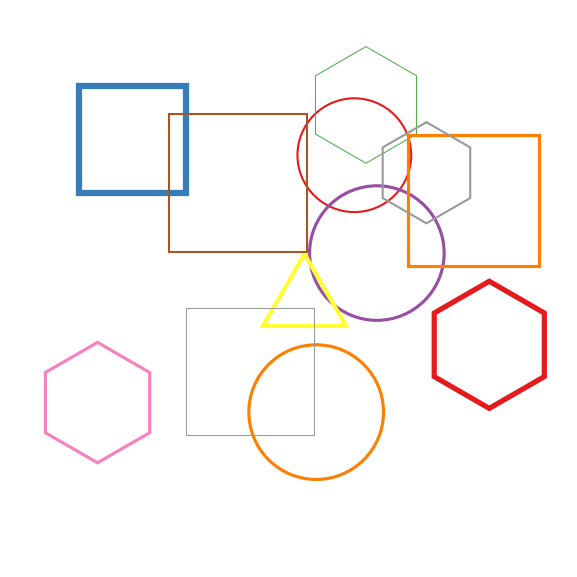[{"shape": "circle", "thickness": 1, "radius": 0.49, "center": [0.614, 0.73]}, {"shape": "hexagon", "thickness": 2.5, "radius": 0.55, "center": [0.847, 0.402]}, {"shape": "square", "thickness": 3, "radius": 0.46, "center": [0.229, 0.757]}, {"shape": "hexagon", "thickness": 0.5, "radius": 0.5, "center": [0.634, 0.817]}, {"shape": "circle", "thickness": 1.5, "radius": 0.58, "center": [0.653, 0.561]}, {"shape": "circle", "thickness": 1.5, "radius": 0.58, "center": [0.548, 0.286]}, {"shape": "square", "thickness": 1.5, "radius": 0.57, "center": [0.821, 0.652]}, {"shape": "triangle", "thickness": 2, "radius": 0.42, "center": [0.527, 0.476]}, {"shape": "square", "thickness": 1, "radius": 0.6, "center": [0.413, 0.682]}, {"shape": "hexagon", "thickness": 1.5, "radius": 0.52, "center": [0.169, 0.302]}, {"shape": "hexagon", "thickness": 1, "radius": 0.44, "center": [0.738, 0.7]}, {"shape": "square", "thickness": 0.5, "radius": 0.55, "center": [0.433, 0.356]}]